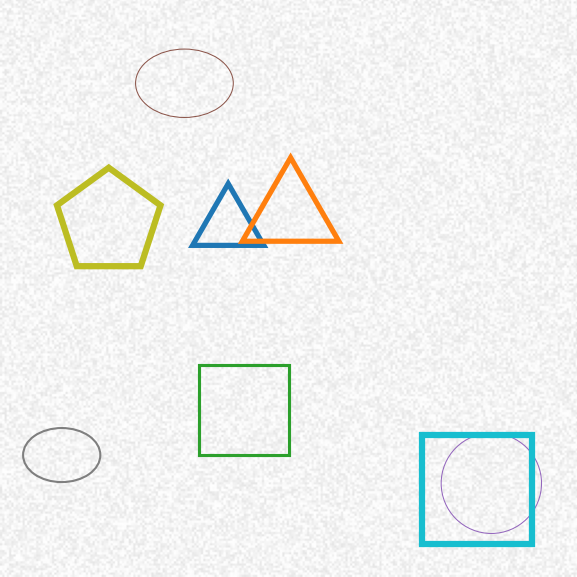[{"shape": "triangle", "thickness": 2.5, "radius": 0.36, "center": [0.395, 0.61]}, {"shape": "triangle", "thickness": 2.5, "radius": 0.48, "center": [0.503, 0.63]}, {"shape": "square", "thickness": 1.5, "radius": 0.39, "center": [0.423, 0.288]}, {"shape": "circle", "thickness": 0.5, "radius": 0.43, "center": [0.851, 0.162]}, {"shape": "oval", "thickness": 0.5, "radius": 0.42, "center": [0.319, 0.855]}, {"shape": "oval", "thickness": 1, "radius": 0.33, "center": [0.107, 0.211]}, {"shape": "pentagon", "thickness": 3, "radius": 0.47, "center": [0.188, 0.614]}, {"shape": "square", "thickness": 3, "radius": 0.47, "center": [0.826, 0.152]}]